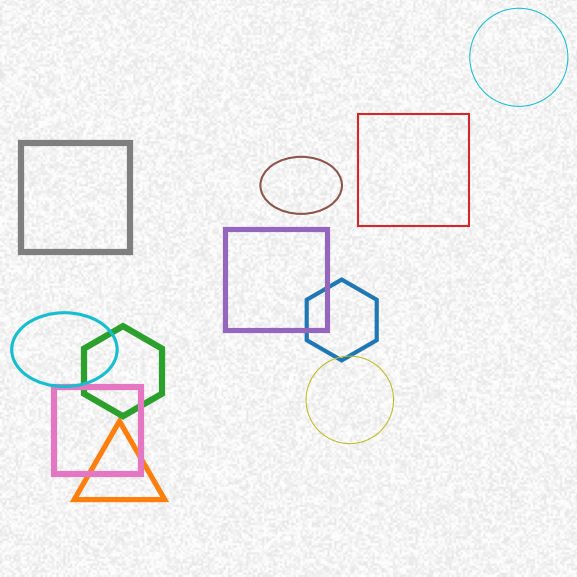[{"shape": "hexagon", "thickness": 2, "radius": 0.35, "center": [0.592, 0.445]}, {"shape": "triangle", "thickness": 2.5, "radius": 0.45, "center": [0.207, 0.179]}, {"shape": "hexagon", "thickness": 3, "radius": 0.39, "center": [0.213, 0.356]}, {"shape": "square", "thickness": 1, "radius": 0.48, "center": [0.716, 0.705]}, {"shape": "square", "thickness": 2.5, "radius": 0.44, "center": [0.478, 0.516]}, {"shape": "oval", "thickness": 1, "radius": 0.35, "center": [0.522, 0.678]}, {"shape": "square", "thickness": 3, "radius": 0.38, "center": [0.169, 0.253]}, {"shape": "square", "thickness": 3, "radius": 0.47, "center": [0.131, 0.657]}, {"shape": "circle", "thickness": 0.5, "radius": 0.38, "center": [0.606, 0.307]}, {"shape": "oval", "thickness": 1.5, "radius": 0.46, "center": [0.112, 0.394]}, {"shape": "circle", "thickness": 0.5, "radius": 0.42, "center": [0.898, 0.9]}]